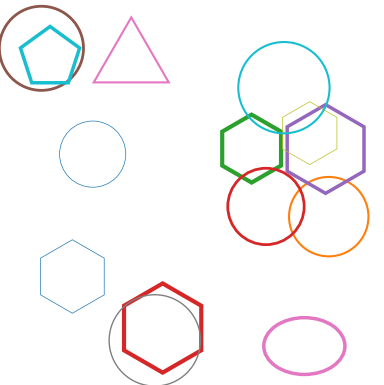[{"shape": "hexagon", "thickness": 0.5, "radius": 0.48, "center": [0.188, 0.282]}, {"shape": "circle", "thickness": 0.5, "radius": 0.43, "center": [0.241, 0.6]}, {"shape": "circle", "thickness": 1.5, "radius": 0.52, "center": [0.854, 0.437]}, {"shape": "hexagon", "thickness": 3, "radius": 0.44, "center": [0.654, 0.614]}, {"shape": "circle", "thickness": 2, "radius": 0.5, "center": [0.691, 0.464]}, {"shape": "hexagon", "thickness": 3, "radius": 0.58, "center": [0.422, 0.148]}, {"shape": "hexagon", "thickness": 2.5, "radius": 0.58, "center": [0.846, 0.613]}, {"shape": "circle", "thickness": 2, "radius": 0.55, "center": [0.108, 0.875]}, {"shape": "oval", "thickness": 2.5, "radius": 0.53, "center": [0.791, 0.101]}, {"shape": "triangle", "thickness": 1.5, "radius": 0.56, "center": [0.341, 0.842]}, {"shape": "circle", "thickness": 1, "radius": 0.59, "center": [0.402, 0.116]}, {"shape": "hexagon", "thickness": 0.5, "radius": 0.41, "center": [0.804, 0.654]}, {"shape": "circle", "thickness": 1.5, "radius": 0.59, "center": [0.737, 0.772]}, {"shape": "pentagon", "thickness": 2.5, "radius": 0.4, "center": [0.13, 0.85]}]